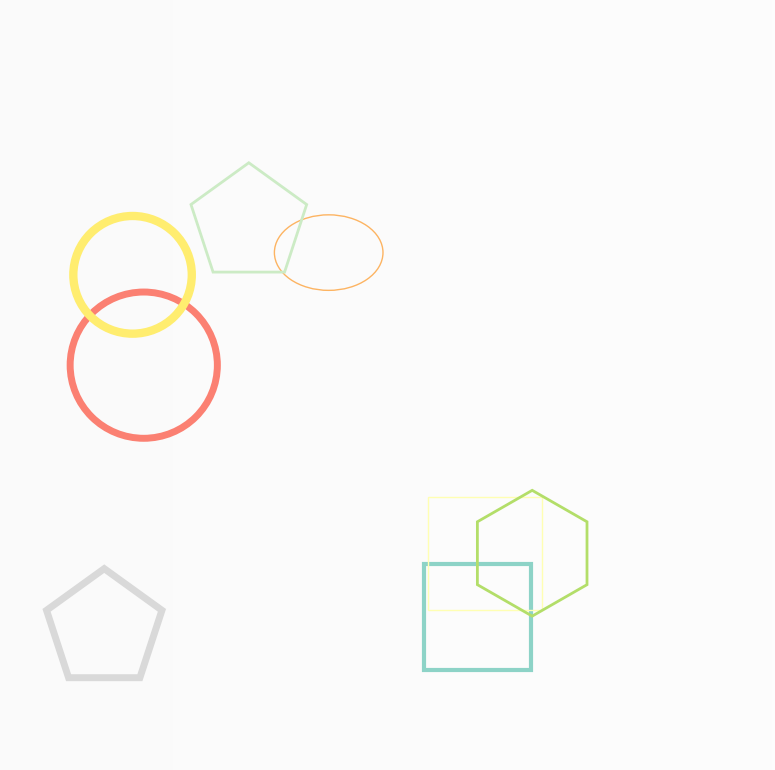[{"shape": "square", "thickness": 1.5, "radius": 0.34, "center": [0.616, 0.199]}, {"shape": "square", "thickness": 0.5, "radius": 0.37, "center": [0.625, 0.281]}, {"shape": "circle", "thickness": 2.5, "radius": 0.47, "center": [0.185, 0.526]}, {"shape": "oval", "thickness": 0.5, "radius": 0.35, "center": [0.424, 0.672]}, {"shape": "hexagon", "thickness": 1, "radius": 0.41, "center": [0.687, 0.282]}, {"shape": "pentagon", "thickness": 2.5, "radius": 0.39, "center": [0.134, 0.183]}, {"shape": "pentagon", "thickness": 1, "radius": 0.39, "center": [0.321, 0.71]}, {"shape": "circle", "thickness": 3, "radius": 0.38, "center": [0.171, 0.643]}]